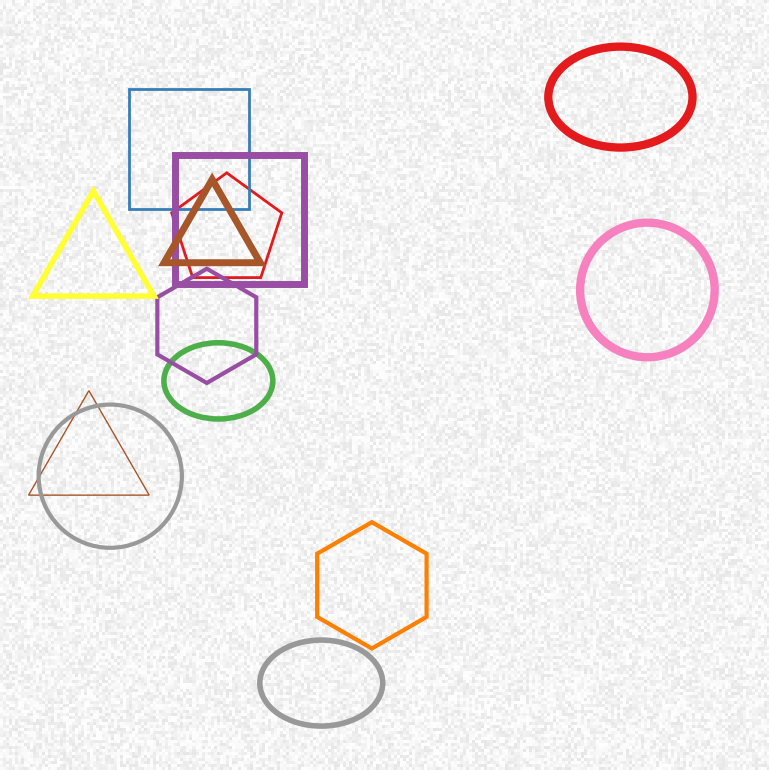[{"shape": "pentagon", "thickness": 1, "radius": 0.38, "center": [0.294, 0.7]}, {"shape": "oval", "thickness": 3, "radius": 0.47, "center": [0.806, 0.874]}, {"shape": "square", "thickness": 1, "radius": 0.39, "center": [0.245, 0.806]}, {"shape": "oval", "thickness": 2, "radius": 0.35, "center": [0.284, 0.505]}, {"shape": "hexagon", "thickness": 1.5, "radius": 0.37, "center": [0.269, 0.577]}, {"shape": "square", "thickness": 2.5, "radius": 0.42, "center": [0.311, 0.715]}, {"shape": "hexagon", "thickness": 1.5, "radius": 0.41, "center": [0.483, 0.24]}, {"shape": "triangle", "thickness": 2, "radius": 0.45, "center": [0.121, 0.661]}, {"shape": "triangle", "thickness": 2.5, "radius": 0.36, "center": [0.276, 0.695]}, {"shape": "triangle", "thickness": 0.5, "radius": 0.45, "center": [0.115, 0.402]}, {"shape": "circle", "thickness": 3, "radius": 0.44, "center": [0.841, 0.623]}, {"shape": "circle", "thickness": 1.5, "radius": 0.47, "center": [0.143, 0.382]}, {"shape": "oval", "thickness": 2, "radius": 0.4, "center": [0.417, 0.113]}]